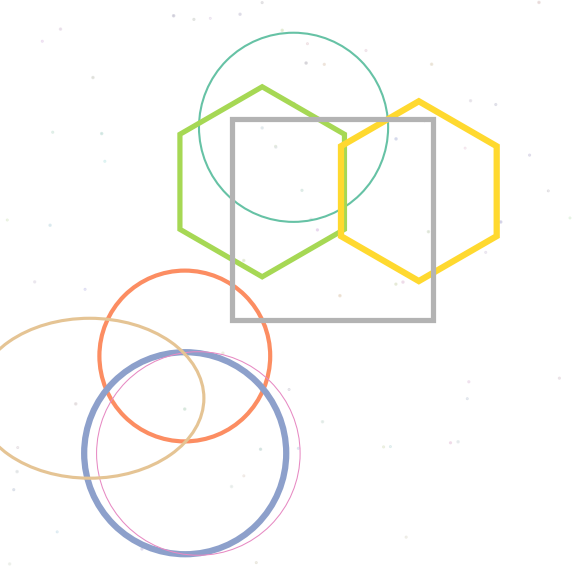[{"shape": "circle", "thickness": 1, "radius": 0.82, "center": [0.508, 0.779]}, {"shape": "circle", "thickness": 2, "radius": 0.74, "center": [0.32, 0.383]}, {"shape": "circle", "thickness": 3, "radius": 0.87, "center": [0.321, 0.214]}, {"shape": "circle", "thickness": 0.5, "radius": 0.88, "center": [0.343, 0.214]}, {"shape": "hexagon", "thickness": 2.5, "radius": 0.82, "center": [0.454, 0.684]}, {"shape": "hexagon", "thickness": 3, "radius": 0.78, "center": [0.725, 0.668]}, {"shape": "oval", "thickness": 1.5, "radius": 0.99, "center": [0.155, 0.31]}, {"shape": "square", "thickness": 2.5, "radius": 0.87, "center": [0.575, 0.619]}]